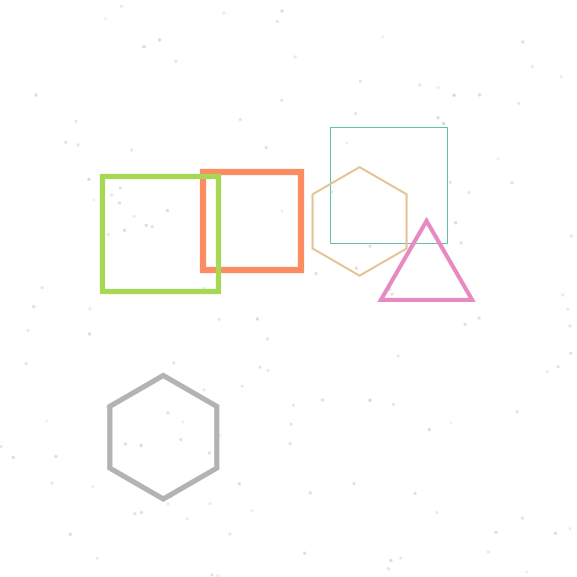[{"shape": "square", "thickness": 0.5, "radius": 0.5, "center": [0.673, 0.679]}, {"shape": "square", "thickness": 3, "radius": 0.42, "center": [0.436, 0.617]}, {"shape": "triangle", "thickness": 2, "radius": 0.46, "center": [0.739, 0.525]}, {"shape": "square", "thickness": 2.5, "radius": 0.5, "center": [0.277, 0.595]}, {"shape": "hexagon", "thickness": 1, "radius": 0.47, "center": [0.623, 0.616]}, {"shape": "hexagon", "thickness": 2.5, "radius": 0.53, "center": [0.283, 0.242]}]